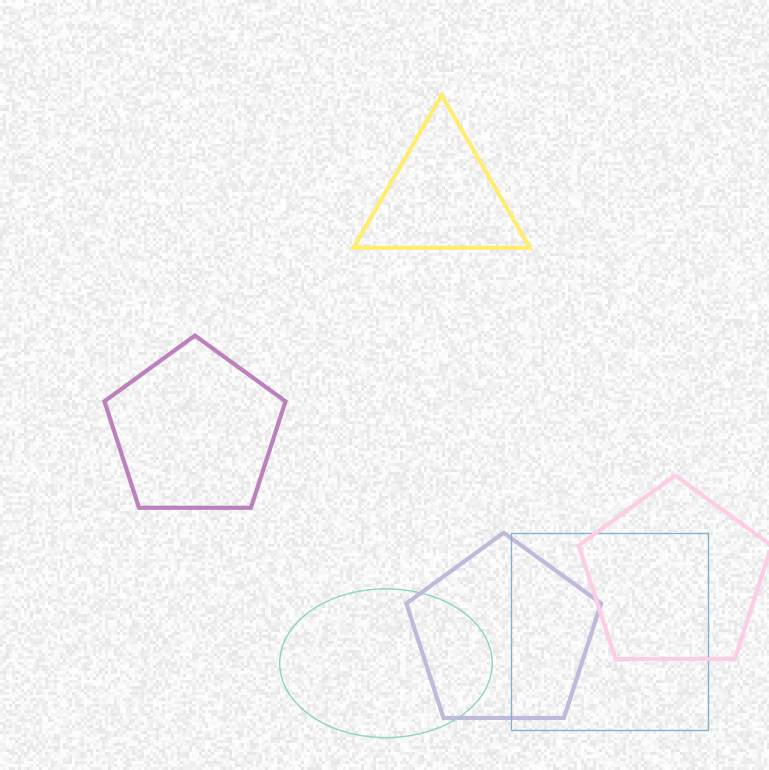[{"shape": "oval", "thickness": 0.5, "radius": 0.69, "center": [0.501, 0.139]}, {"shape": "pentagon", "thickness": 1.5, "radius": 0.66, "center": [0.654, 0.175]}, {"shape": "square", "thickness": 0.5, "radius": 0.64, "center": [0.792, 0.18]}, {"shape": "pentagon", "thickness": 1.5, "radius": 0.66, "center": [0.877, 0.251]}, {"shape": "pentagon", "thickness": 1.5, "radius": 0.62, "center": [0.253, 0.441]}, {"shape": "triangle", "thickness": 1.5, "radius": 0.66, "center": [0.574, 0.744]}]